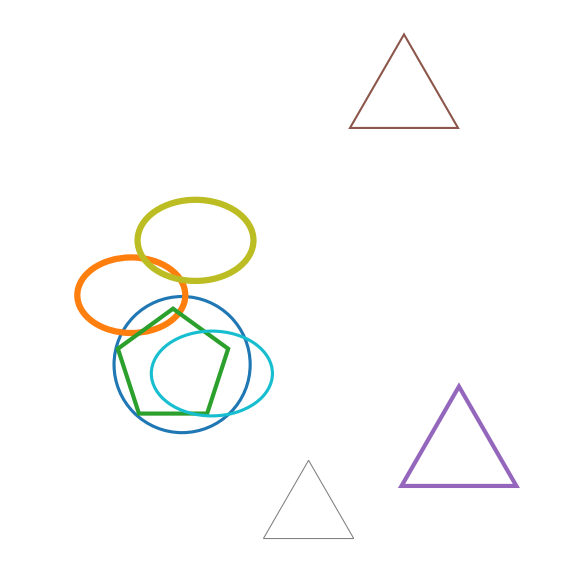[{"shape": "circle", "thickness": 1.5, "radius": 0.59, "center": [0.315, 0.368]}, {"shape": "oval", "thickness": 3, "radius": 0.47, "center": [0.227, 0.488]}, {"shape": "pentagon", "thickness": 2, "radius": 0.5, "center": [0.3, 0.364]}, {"shape": "triangle", "thickness": 2, "radius": 0.57, "center": [0.795, 0.215]}, {"shape": "triangle", "thickness": 1, "radius": 0.54, "center": [0.7, 0.832]}, {"shape": "triangle", "thickness": 0.5, "radius": 0.45, "center": [0.534, 0.112]}, {"shape": "oval", "thickness": 3, "radius": 0.5, "center": [0.339, 0.583]}, {"shape": "oval", "thickness": 1.5, "radius": 0.52, "center": [0.367, 0.352]}]